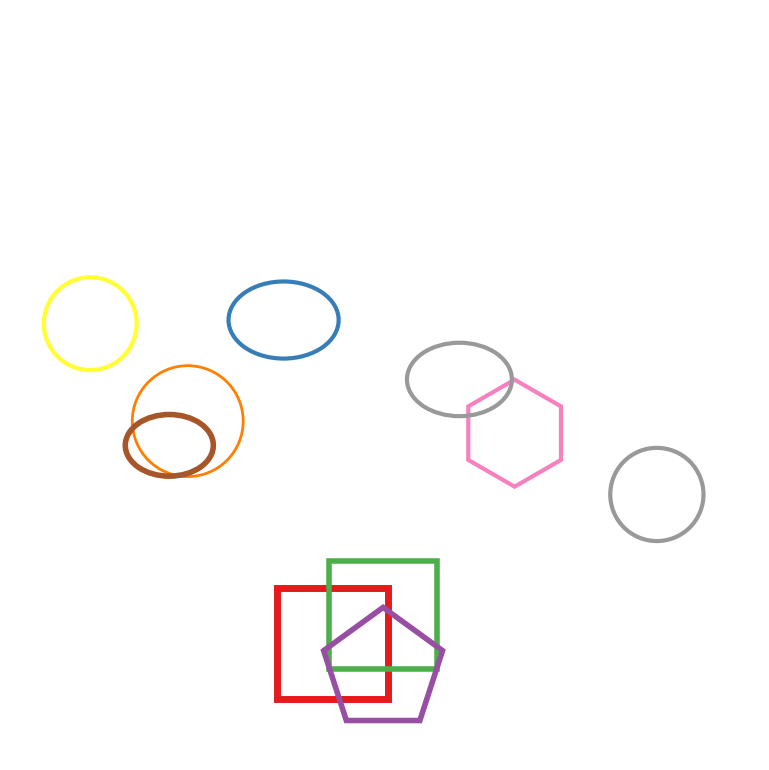[{"shape": "square", "thickness": 2.5, "radius": 0.36, "center": [0.432, 0.164]}, {"shape": "oval", "thickness": 1.5, "radius": 0.36, "center": [0.368, 0.584]}, {"shape": "square", "thickness": 2, "radius": 0.35, "center": [0.497, 0.201]}, {"shape": "pentagon", "thickness": 2, "radius": 0.41, "center": [0.498, 0.13]}, {"shape": "circle", "thickness": 1, "radius": 0.36, "center": [0.244, 0.453]}, {"shape": "circle", "thickness": 1.5, "radius": 0.3, "center": [0.117, 0.58]}, {"shape": "oval", "thickness": 2, "radius": 0.29, "center": [0.22, 0.422]}, {"shape": "hexagon", "thickness": 1.5, "radius": 0.35, "center": [0.668, 0.437]}, {"shape": "oval", "thickness": 1.5, "radius": 0.34, "center": [0.597, 0.507]}, {"shape": "circle", "thickness": 1.5, "radius": 0.3, "center": [0.853, 0.358]}]